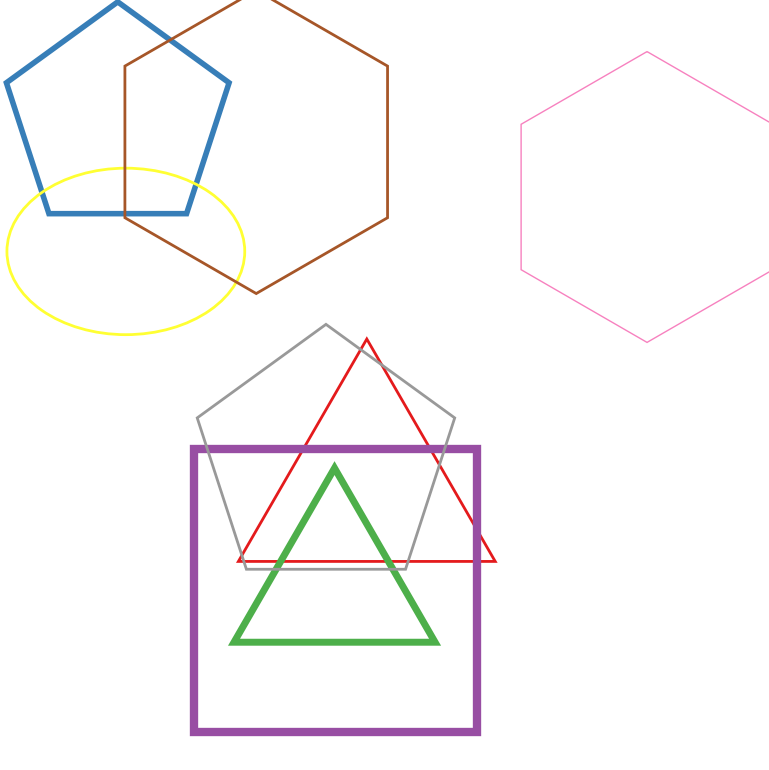[{"shape": "triangle", "thickness": 1, "radius": 0.96, "center": [0.476, 0.367]}, {"shape": "pentagon", "thickness": 2, "radius": 0.76, "center": [0.153, 0.846]}, {"shape": "triangle", "thickness": 2.5, "radius": 0.75, "center": [0.434, 0.241]}, {"shape": "square", "thickness": 3, "radius": 0.92, "center": [0.436, 0.233]}, {"shape": "oval", "thickness": 1, "radius": 0.77, "center": [0.163, 0.673]}, {"shape": "hexagon", "thickness": 1, "radius": 0.98, "center": [0.333, 0.816]}, {"shape": "hexagon", "thickness": 0.5, "radius": 0.94, "center": [0.84, 0.744]}, {"shape": "pentagon", "thickness": 1, "radius": 0.88, "center": [0.423, 0.403]}]